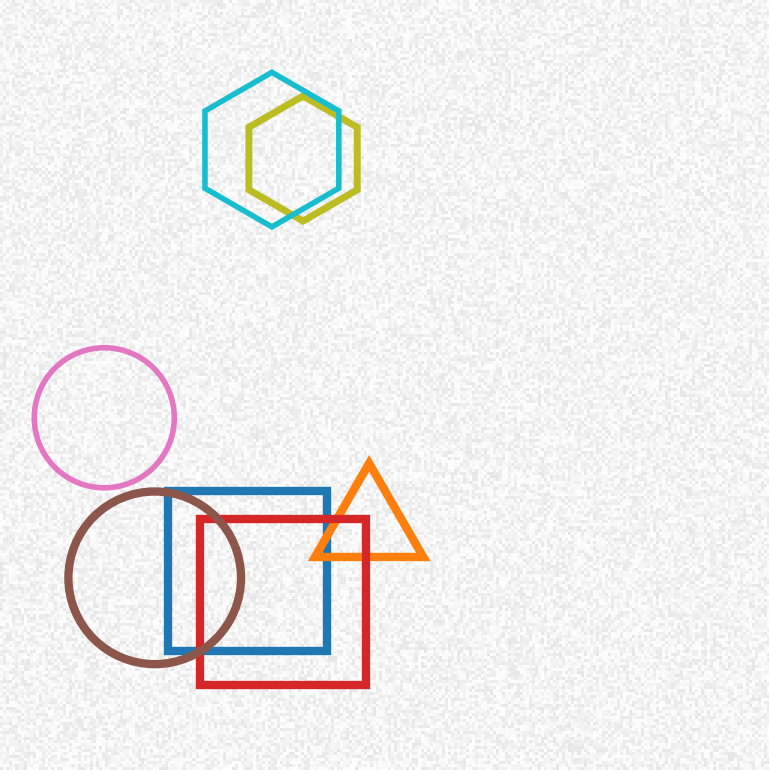[{"shape": "square", "thickness": 3, "radius": 0.52, "center": [0.321, 0.258]}, {"shape": "triangle", "thickness": 3, "radius": 0.41, "center": [0.479, 0.317]}, {"shape": "square", "thickness": 3, "radius": 0.54, "center": [0.368, 0.218]}, {"shape": "circle", "thickness": 3, "radius": 0.56, "center": [0.201, 0.25]}, {"shape": "circle", "thickness": 2, "radius": 0.45, "center": [0.135, 0.457]}, {"shape": "hexagon", "thickness": 2.5, "radius": 0.41, "center": [0.394, 0.794]}, {"shape": "hexagon", "thickness": 2, "radius": 0.5, "center": [0.353, 0.806]}]